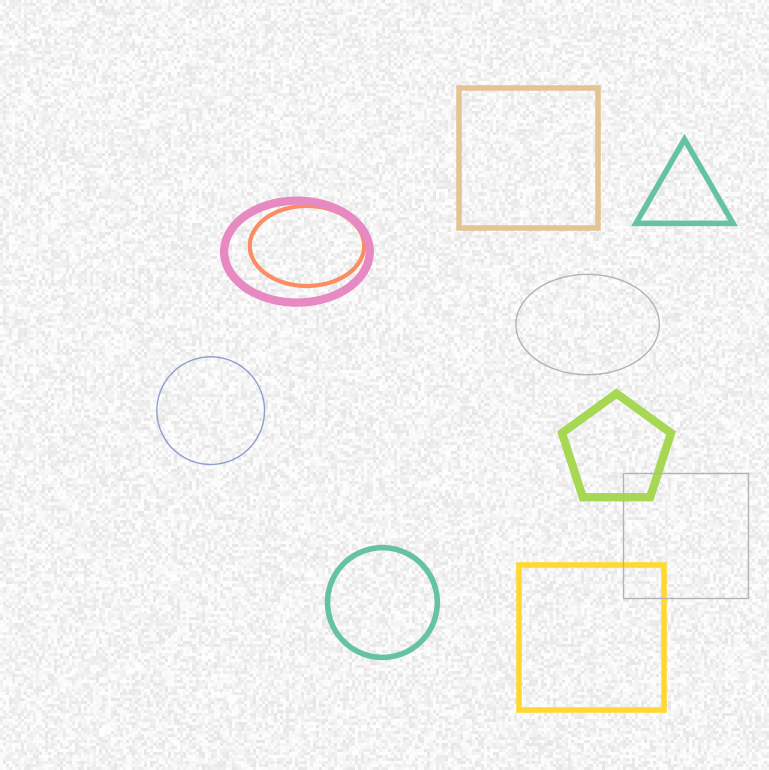[{"shape": "circle", "thickness": 2, "radius": 0.36, "center": [0.497, 0.217]}, {"shape": "triangle", "thickness": 2, "radius": 0.36, "center": [0.889, 0.746]}, {"shape": "oval", "thickness": 1.5, "radius": 0.37, "center": [0.399, 0.681]}, {"shape": "circle", "thickness": 0.5, "radius": 0.35, "center": [0.274, 0.467]}, {"shape": "oval", "thickness": 3, "radius": 0.47, "center": [0.386, 0.673]}, {"shape": "pentagon", "thickness": 3, "radius": 0.37, "center": [0.801, 0.415]}, {"shape": "square", "thickness": 2, "radius": 0.47, "center": [0.768, 0.172]}, {"shape": "square", "thickness": 2, "radius": 0.45, "center": [0.686, 0.794]}, {"shape": "square", "thickness": 0.5, "radius": 0.41, "center": [0.89, 0.305]}, {"shape": "oval", "thickness": 0.5, "radius": 0.47, "center": [0.763, 0.578]}]